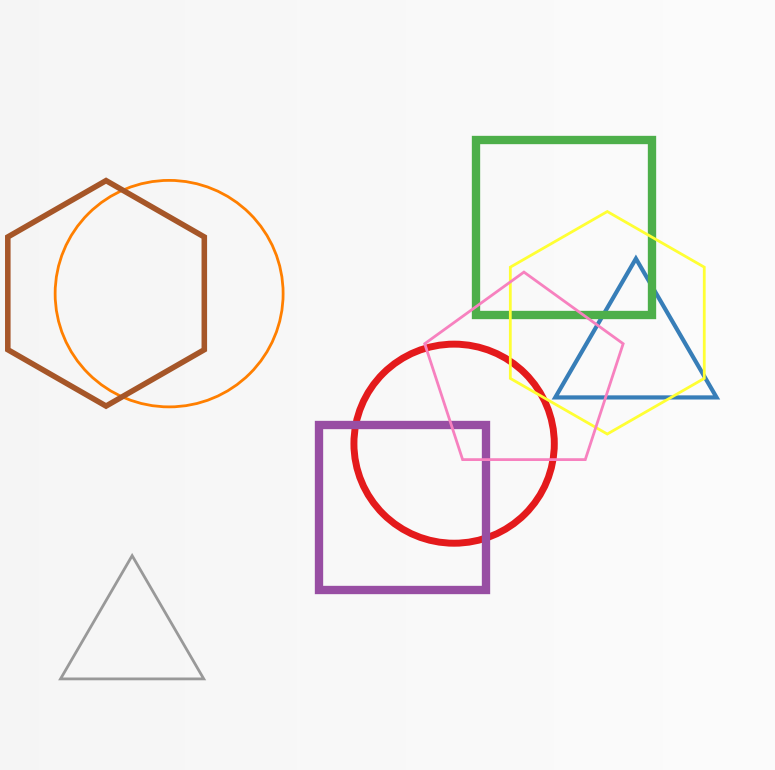[{"shape": "circle", "thickness": 2.5, "radius": 0.65, "center": [0.586, 0.424]}, {"shape": "triangle", "thickness": 1.5, "radius": 0.6, "center": [0.821, 0.544]}, {"shape": "square", "thickness": 3, "radius": 0.57, "center": [0.728, 0.705]}, {"shape": "square", "thickness": 3, "radius": 0.54, "center": [0.519, 0.341]}, {"shape": "circle", "thickness": 1, "radius": 0.74, "center": [0.218, 0.619]}, {"shape": "hexagon", "thickness": 1, "radius": 0.72, "center": [0.784, 0.581]}, {"shape": "hexagon", "thickness": 2, "radius": 0.73, "center": [0.137, 0.619]}, {"shape": "pentagon", "thickness": 1, "radius": 0.67, "center": [0.676, 0.512]}, {"shape": "triangle", "thickness": 1, "radius": 0.53, "center": [0.171, 0.172]}]